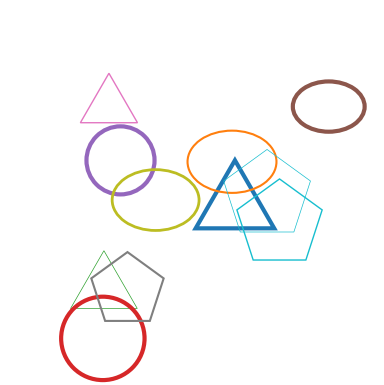[{"shape": "triangle", "thickness": 3, "radius": 0.59, "center": [0.61, 0.466]}, {"shape": "oval", "thickness": 1.5, "radius": 0.58, "center": [0.603, 0.58]}, {"shape": "triangle", "thickness": 0.5, "radius": 0.5, "center": [0.27, 0.249]}, {"shape": "circle", "thickness": 3, "radius": 0.54, "center": [0.267, 0.121]}, {"shape": "circle", "thickness": 3, "radius": 0.44, "center": [0.313, 0.583]}, {"shape": "oval", "thickness": 3, "radius": 0.47, "center": [0.854, 0.723]}, {"shape": "triangle", "thickness": 1, "radius": 0.43, "center": [0.283, 0.724]}, {"shape": "pentagon", "thickness": 1.5, "radius": 0.49, "center": [0.331, 0.246]}, {"shape": "oval", "thickness": 2, "radius": 0.56, "center": [0.404, 0.48]}, {"shape": "pentagon", "thickness": 1, "radius": 0.58, "center": [0.726, 0.419]}, {"shape": "pentagon", "thickness": 0.5, "radius": 0.59, "center": [0.694, 0.493]}]